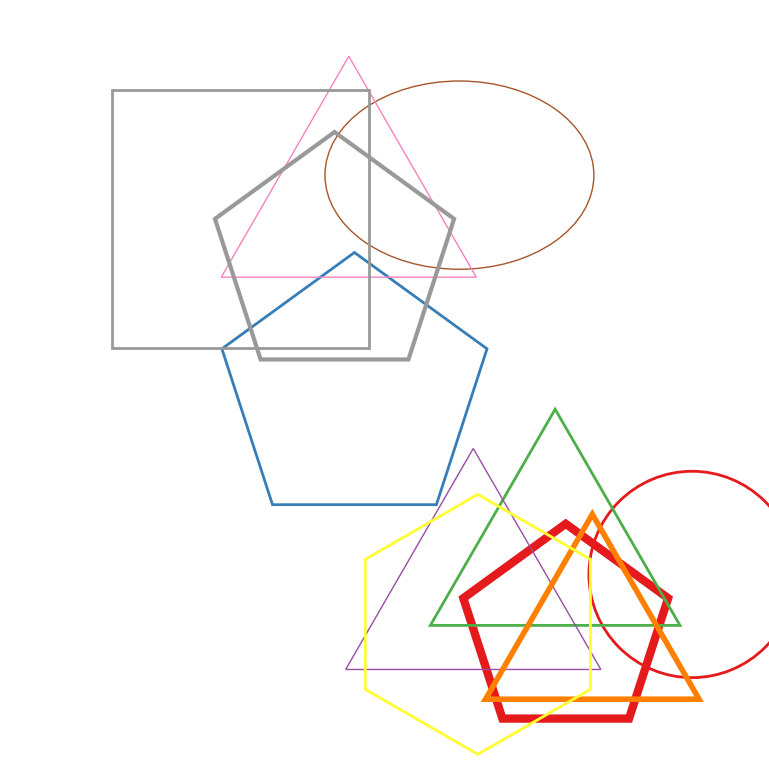[{"shape": "pentagon", "thickness": 3, "radius": 0.7, "center": [0.735, 0.18]}, {"shape": "circle", "thickness": 1, "radius": 0.67, "center": [0.899, 0.254]}, {"shape": "pentagon", "thickness": 1, "radius": 0.91, "center": [0.46, 0.491]}, {"shape": "triangle", "thickness": 1, "radius": 0.94, "center": [0.721, 0.281]}, {"shape": "triangle", "thickness": 0.5, "radius": 0.96, "center": [0.615, 0.226]}, {"shape": "triangle", "thickness": 2, "radius": 0.8, "center": [0.769, 0.172]}, {"shape": "hexagon", "thickness": 1, "radius": 0.84, "center": [0.621, 0.189]}, {"shape": "oval", "thickness": 0.5, "radius": 0.87, "center": [0.597, 0.773]}, {"shape": "triangle", "thickness": 0.5, "radius": 0.96, "center": [0.453, 0.736]}, {"shape": "square", "thickness": 1, "radius": 0.84, "center": [0.312, 0.716]}, {"shape": "pentagon", "thickness": 1.5, "radius": 0.82, "center": [0.434, 0.665]}]